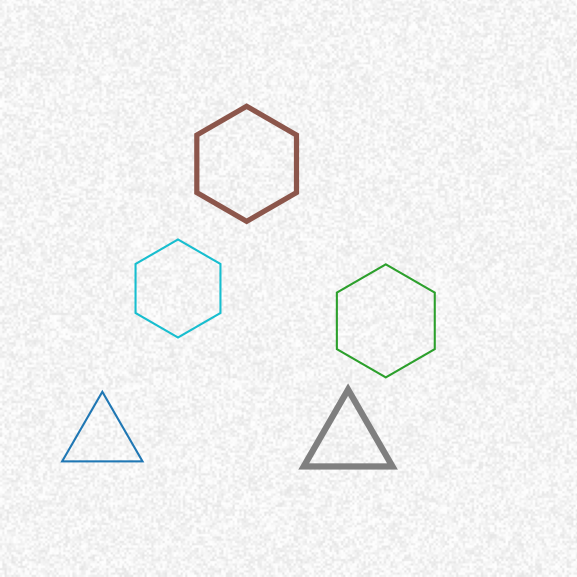[{"shape": "triangle", "thickness": 1, "radius": 0.4, "center": [0.177, 0.24]}, {"shape": "hexagon", "thickness": 1, "radius": 0.49, "center": [0.668, 0.444]}, {"shape": "hexagon", "thickness": 2.5, "radius": 0.5, "center": [0.427, 0.715]}, {"shape": "triangle", "thickness": 3, "radius": 0.44, "center": [0.603, 0.236]}, {"shape": "hexagon", "thickness": 1, "radius": 0.42, "center": [0.308, 0.5]}]